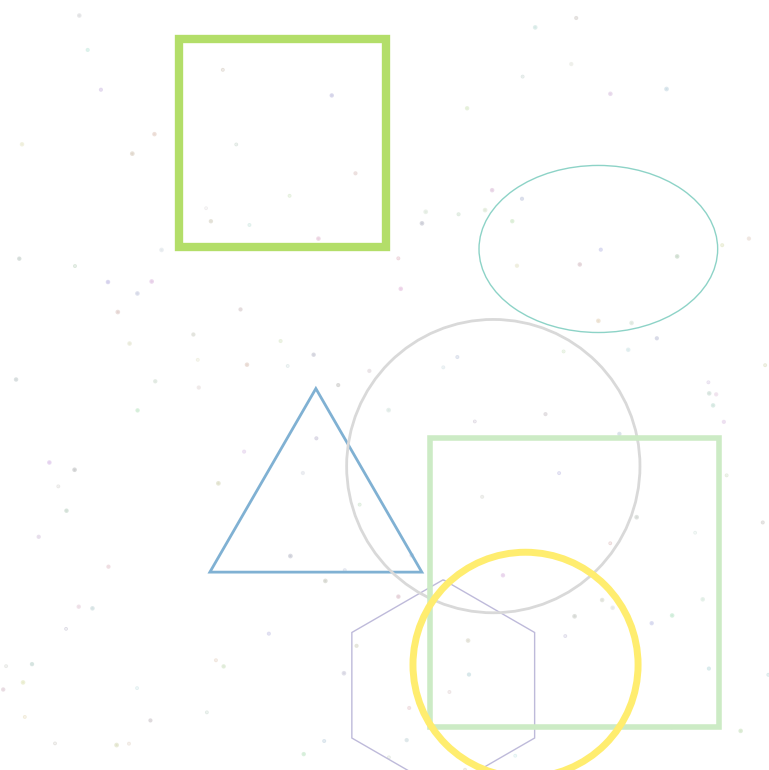[{"shape": "oval", "thickness": 0.5, "radius": 0.77, "center": [0.777, 0.677]}, {"shape": "hexagon", "thickness": 0.5, "radius": 0.69, "center": [0.576, 0.11]}, {"shape": "triangle", "thickness": 1, "radius": 0.79, "center": [0.41, 0.336]}, {"shape": "square", "thickness": 3, "radius": 0.67, "center": [0.367, 0.814]}, {"shape": "circle", "thickness": 1, "radius": 0.95, "center": [0.641, 0.395]}, {"shape": "square", "thickness": 2, "radius": 0.94, "center": [0.747, 0.243]}, {"shape": "circle", "thickness": 2.5, "radius": 0.73, "center": [0.682, 0.137]}]